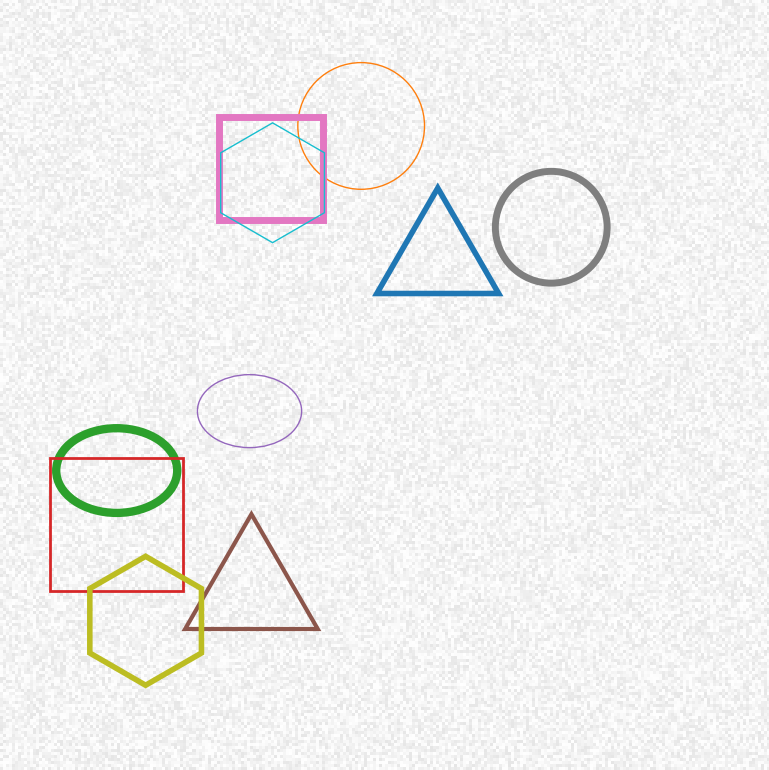[{"shape": "triangle", "thickness": 2, "radius": 0.46, "center": [0.569, 0.664]}, {"shape": "circle", "thickness": 0.5, "radius": 0.41, "center": [0.469, 0.836]}, {"shape": "oval", "thickness": 3, "radius": 0.39, "center": [0.152, 0.389]}, {"shape": "square", "thickness": 1, "radius": 0.43, "center": [0.151, 0.319]}, {"shape": "oval", "thickness": 0.5, "radius": 0.34, "center": [0.324, 0.466]}, {"shape": "triangle", "thickness": 1.5, "radius": 0.5, "center": [0.327, 0.233]}, {"shape": "square", "thickness": 2.5, "radius": 0.34, "center": [0.352, 0.781]}, {"shape": "circle", "thickness": 2.5, "radius": 0.36, "center": [0.716, 0.705]}, {"shape": "hexagon", "thickness": 2, "radius": 0.42, "center": [0.189, 0.194]}, {"shape": "hexagon", "thickness": 0.5, "radius": 0.39, "center": [0.354, 0.763]}]